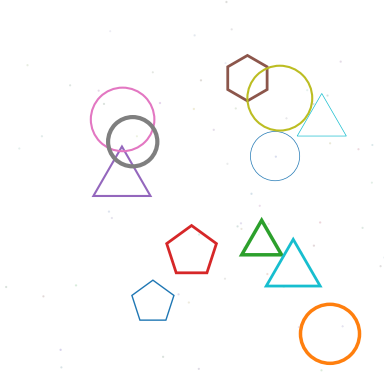[{"shape": "circle", "thickness": 0.5, "radius": 0.32, "center": [0.714, 0.595]}, {"shape": "pentagon", "thickness": 1, "radius": 0.29, "center": [0.397, 0.215]}, {"shape": "circle", "thickness": 2.5, "radius": 0.38, "center": [0.857, 0.133]}, {"shape": "triangle", "thickness": 2.5, "radius": 0.3, "center": [0.68, 0.368]}, {"shape": "pentagon", "thickness": 2, "radius": 0.34, "center": [0.498, 0.346]}, {"shape": "triangle", "thickness": 1.5, "radius": 0.43, "center": [0.317, 0.534]}, {"shape": "hexagon", "thickness": 2, "radius": 0.3, "center": [0.643, 0.797]}, {"shape": "circle", "thickness": 1.5, "radius": 0.41, "center": [0.318, 0.69]}, {"shape": "circle", "thickness": 3, "radius": 0.32, "center": [0.345, 0.632]}, {"shape": "circle", "thickness": 1.5, "radius": 0.42, "center": [0.727, 0.745]}, {"shape": "triangle", "thickness": 0.5, "radius": 0.37, "center": [0.836, 0.684]}, {"shape": "triangle", "thickness": 2, "radius": 0.4, "center": [0.762, 0.297]}]